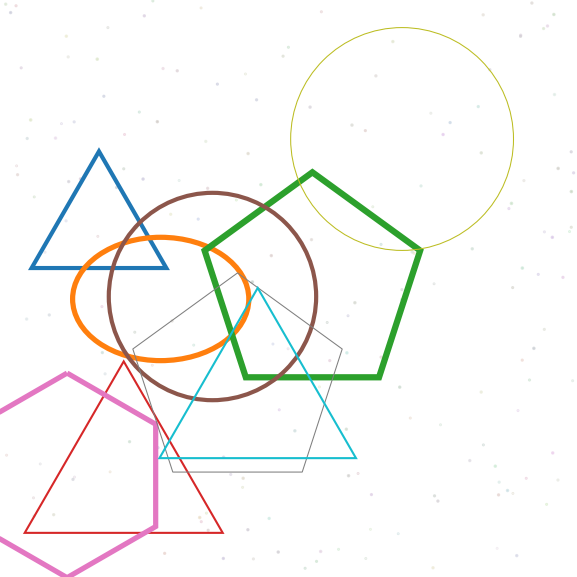[{"shape": "triangle", "thickness": 2, "radius": 0.67, "center": [0.171, 0.602]}, {"shape": "oval", "thickness": 2.5, "radius": 0.76, "center": [0.278, 0.481]}, {"shape": "pentagon", "thickness": 3, "radius": 0.98, "center": [0.541, 0.505]}, {"shape": "triangle", "thickness": 1, "radius": 0.99, "center": [0.214, 0.175]}, {"shape": "circle", "thickness": 2, "radius": 0.9, "center": [0.368, 0.486]}, {"shape": "hexagon", "thickness": 2.5, "radius": 0.89, "center": [0.116, 0.176]}, {"shape": "pentagon", "thickness": 0.5, "radius": 0.95, "center": [0.411, 0.336]}, {"shape": "circle", "thickness": 0.5, "radius": 0.96, "center": [0.696, 0.758]}, {"shape": "triangle", "thickness": 1, "radius": 0.98, "center": [0.446, 0.304]}]